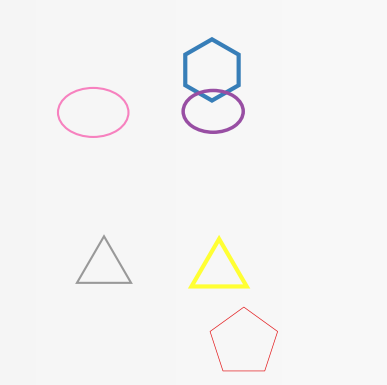[{"shape": "pentagon", "thickness": 0.5, "radius": 0.46, "center": [0.629, 0.111]}, {"shape": "hexagon", "thickness": 3, "radius": 0.4, "center": [0.547, 0.818]}, {"shape": "oval", "thickness": 2.5, "radius": 0.39, "center": [0.55, 0.711]}, {"shape": "triangle", "thickness": 3, "radius": 0.41, "center": [0.565, 0.297]}, {"shape": "oval", "thickness": 1.5, "radius": 0.45, "center": [0.241, 0.708]}, {"shape": "triangle", "thickness": 1.5, "radius": 0.4, "center": [0.268, 0.306]}]